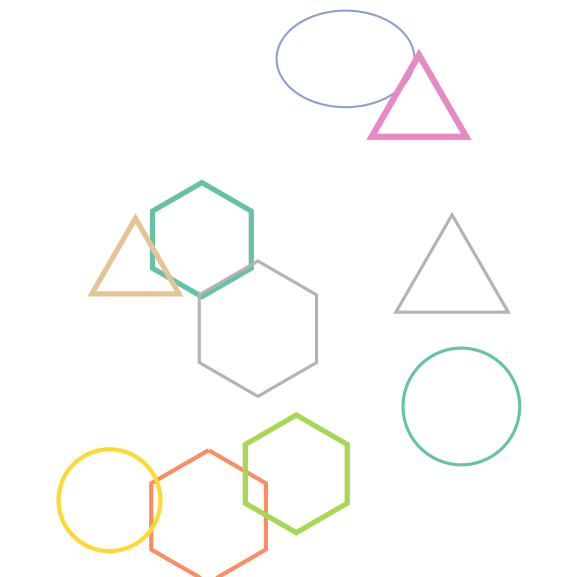[{"shape": "circle", "thickness": 1.5, "radius": 0.51, "center": [0.799, 0.295]}, {"shape": "hexagon", "thickness": 2.5, "radius": 0.49, "center": [0.35, 0.584]}, {"shape": "hexagon", "thickness": 2, "radius": 0.57, "center": [0.361, 0.105]}, {"shape": "oval", "thickness": 1, "radius": 0.6, "center": [0.598, 0.897]}, {"shape": "triangle", "thickness": 3, "radius": 0.47, "center": [0.725, 0.81]}, {"shape": "hexagon", "thickness": 2.5, "radius": 0.51, "center": [0.513, 0.179]}, {"shape": "circle", "thickness": 2, "radius": 0.44, "center": [0.19, 0.133]}, {"shape": "triangle", "thickness": 2.5, "radius": 0.44, "center": [0.235, 0.534]}, {"shape": "triangle", "thickness": 1.5, "radius": 0.56, "center": [0.783, 0.515]}, {"shape": "hexagon", "thickness": 1.5, "radius": 0.59, "center": [0.447, 0.43]}]